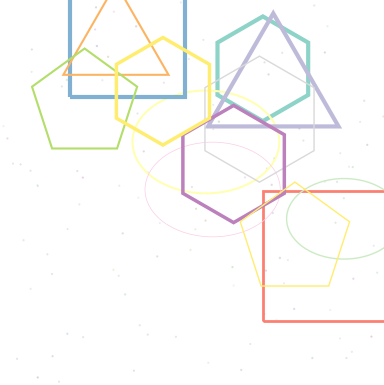[{"shape": "hexagon", "thickness": 3, "radius": 0.68, "center": [0.683, 0.821]}, {"shape": "oval", "thickness": 1.5, "radius": 0.95, "center": [0.535, 0.631]}, {"shape": "triangle", "thickness": 3, "radius": 0.98, "center": [0.71, 0.769]}, {"shape": "square", "thickness": 2, "radius": 0.84, "center": [0.852, 0.336]}, {"shape": "square", "thickness": 3, "radius": 0.75, "center": [0.33, 0.897]}, {"shape": "triangle", "thickness": 1.5, "radius": 0.79, "center": [0.301, 0.885]}, {"shape": "pentagon", "thickness": 1.5, "radius": 0.72, "center": [0.22, 0.73]}, {"shape": "oval", "thickness": 0.5, "radius": 0.88, "center": [0.552, 0.508]}, {"shape": "hexagon", "thickness": 1, "radius": 0.82, "center": [0.674, 0.691]}, {"shape": "hexagon", "thickness": 2.5, "radius": 0.76, "center": [0.607, 0.574]}, {"shape": "oval", "thickness": 1, "radius": 0.75, "center": [0.894, 0.432]}, {"shape": "hexagon", "thickness": 2.5, "radius": 0.7, "center": [0.423, 0.763]}, {"shape": "pentagon", "thickness": 1, "radius": 0.75, "center": [0.766, 0.378]}]